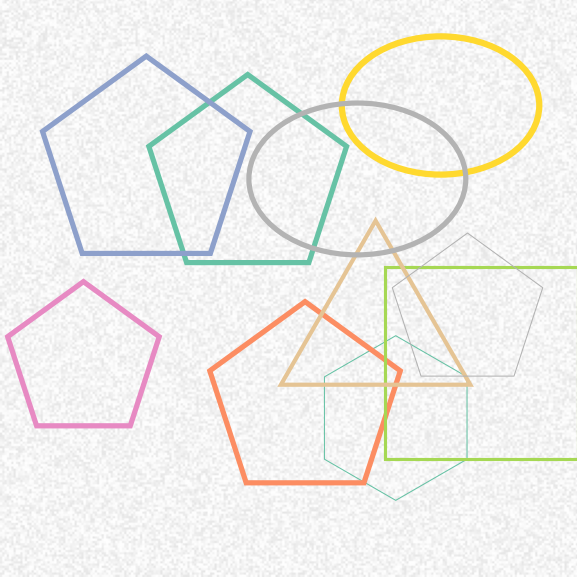[{"shape": "hexagon", "thickness": 0.5, "radius": 0.71, "center": [0.685, 0.275]}, {"shape": "pentagon", "thickness": 2.5, "radius": 0.9, "center": [0.429, 0.69]}, {"shape": "pentagon", "thickness": 2.5, "radius": 0.87, "center": [0.528, 0.303]}, {"shape": "pentagon", "thickness": 2.5, "radius": 0.94, "center": [0.253, 0.713]}, {"shape": "pentagon", "thickness": 2.5, "radius": 0.69, "center": [0.144, 0.373]}, {"shape": "square", "thickness": 1.5, "radius": 0.83, "center": [0.834, 0.37]}, {"shape": "oval", "thickness": 3, "radius": 0.85, "center": [0.763, 0.816]}, {"shape": "triangle", "thickness": 2, "radius": 0.95, "center": [0.65, 0.428]}, {"shape": "pentagon", "thickness": 0.5, "radius": 0.68, "center": [0.81, 0.459]}, {"shape": "oval", "thickness": 2.5, "radius": 0.94, "center": [0.619, 0.689]}]